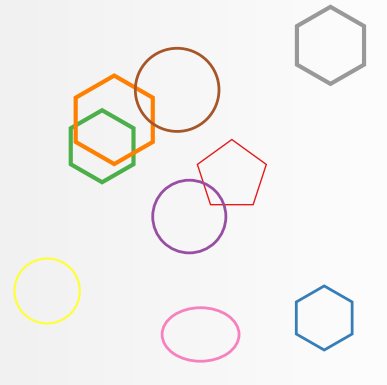[{"shape": "pentagon", "thickness": 1, "radius": 0.47, "center": [0.598, 0.544]}, {"shape": "hexagon", "thickness": 2, "radius": 0.42, "center": [0.837, 0.174]}, {"shape": "hexagon", "thickness": 3, "radius": 0.47, "center": [0.264, 0.62]}, {"shape": "circle", "thickness": 2, "radius": 0.47, "center": [0.489, 0.438]}, {"shape": "hexagon", "thickness": 3, "radius": 0.57, "center": [0.295, 0.689]}, {"shape": "circle", "thickness": 1.5, "radius": 0.42, "center": [0.122, 0.244]}, {"shape": "circle", "thickness": 2, "radius": 0.54, "center": [0.457, 0.767]}, {"shape": "oval", "thickness": 2, "radius": 0.5, "center": [0.518, 0.131]}, {"shape": "hexagon", "thickness": 3, "radius": 0.5, "center": [0.853, 0.882]}]